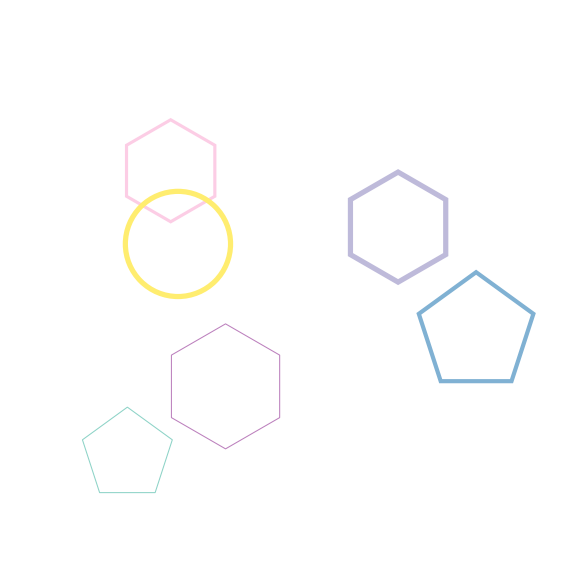[{"shape": "pentagon", "thickness": 0.5, "radius": 0.41, "center": [0.221, 0.212]}, {"shape": "hexagon", "thickness": 2.5, "radius": 0.48, "center": [0.689, 0.606]}, {"shape": "pentagon", "thickness": 2, "radius": 0.52, "center": [0.824, 0.423]}, {"shape": "hexagon", "thickness": 1.5, "radius": 0.44, "center": [0.296, 0.703]}, {"shape": "hexagon", "thickness": 0.5, "radius": 0.54, "center": [0.391, 0.33]}, {"shape": "circle", "thickness": 2.5, "radius": 0.46, "center": [0.308, 0.577]}]